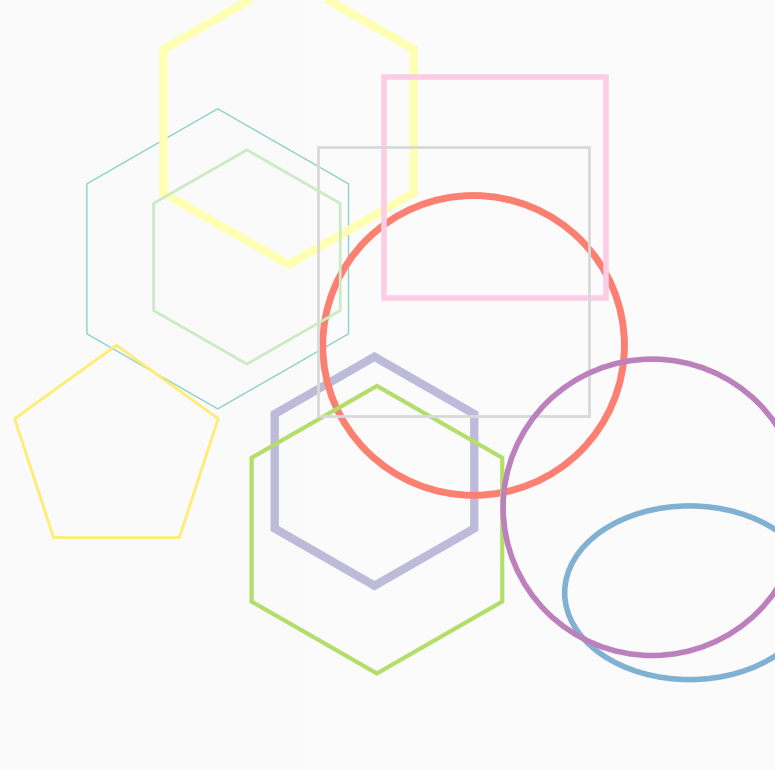[{"shape": "hexagon", "thickness": 0.5, "radius": 0.97, "center": [0.281, 0.664]}, {"shape": "hexagon", "thickness": 3, "radius": 0.93, "center": [0.372, 0.843]}, {"shape": "hexagon", "thickness": 3, "radius": 0.74, "center": [0.483, 0.388]}, {"shape": "circle", "thickness": 2.5, "radius": 0.97, "center": [0.611, 0.551]}, {"shape": "oval", "thickness": 2, "radius": 0.81, "center": [0.89, 0.23]}, {"shape": "hexagon", "thickness": 1.5, "radius": 0.93, "center": [0.486, 0.312]}, {"shape": "square", "thickness": 2, "radius": 0.72, "center": [0.639, 0.757]}, {"shape": "square", "thickness": 1, "radius": 0.88, "center": [0.585, 0.635]}, {"shape": "circle", "thickness": 2, "radius": 0.96, "center": [0.842, 0.341]}, {"shape": "hexagon", "thickness": 1, "radius": 0.7, "center": [0.319, 0.666]}, {"shape": "pentagon", "thickness": 1, "radius": 0.69, "center": [0.15, 0.414]}]